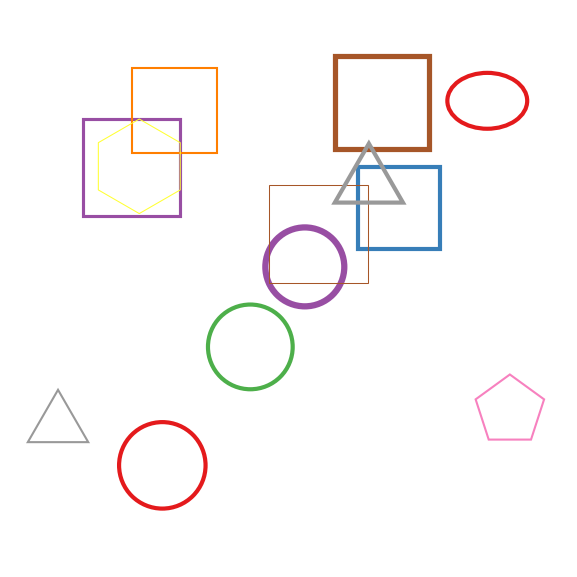[{"shape": "circle", "thickness": 2, "radius": 0.37, "center": [0.281, 0.193]}, {"shape": "oval", "thickness": 2, "radius": 0.35, "center": [0.844, 0.825]}, {"shape": "square", "thickness": 2, "radius": 0.36, "center": [0.691, 0.639]}, {"shape": "circle", "thickness": 2, "radius": 0.37, "center": [0.433, 0.398]}, {"shape": "circle", "thickness": 3, "radius": 0.34, "center": [0.528, 0.537]}, {"shape": "square", "thickness": 1.5, "radius": 0.42, "center": [0.228, 0.709]}, {"shape": "square", "thickness": 1, "radius": 0.37, "center": [0.302, 0.808]}, {"shape": "hexagon", "thickness": 0.5, "radius": 0.41, "center": [0.241, 0.711]}, {"shape": "square", "thickness": 2.5, "radius": 0.4, "center": [0.662, 0.822]}, {"shape": "square", "thickness": 0.5, "radius": 0.43, "center": [0.551, 0.594]}, {"shape": "pentagon", "thickness": 1, "radius": 0.31, "center": [0.883, 0.288]}, {"shape": "triangle", "thickness": 1, "radius": 0.3, "center": [0.1, 0.264]}, {"shape": "triangle", "thickness": 2, "radius": 0.34, "center": [0.639, 0.682]}]